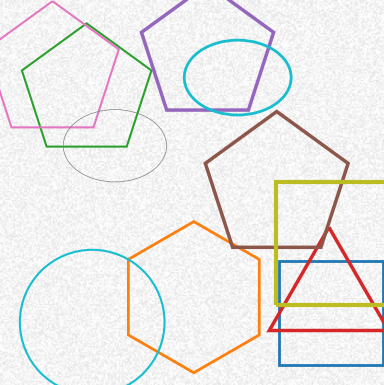[{"shape": "square", "thickness": 2, "radius": 0.68, "center": [0.859, 0.187]}, {"shape": "hexagon", "thickness": 2, "radius": 0.98, "center": [0.503, 0.228]}, {"shape": "pentagon", "thickness": 1.5, "radius": 0.88, "center": [0.225, 0.762]}, {"shape": "triangle", "thickness": 2.5, "radius": 0.89, "center": [0.854, 0.231]}, {"shape": "pentagon", "thickness": 2.5, "radius": 0.9, "center": [0.539, 0.86]}, {"shape": "pentagon", "thickness": 2.5, "radius": 0.98, "center": [0.719, 0.515]}, {"shape": "pentagon", "thickness": 1.5, "radius": 0.91, "center": [0.136, 0.816]}, {"shape": "oval", "thickness": 0.5, "radius": 0.67, "center": [0.298, 0.621]}, {"shape": "square", "thickness": 3, "radius": 0.8, "center": [0.878, 0.368]}, {"shape": "oval", "thickness": 2, "radius": 0.69, "center": [0.617, 0.799]}, {"shape": "circle", "thickness": 1.5, "radius": 0.94, "center": [0.239, 0.163]}]